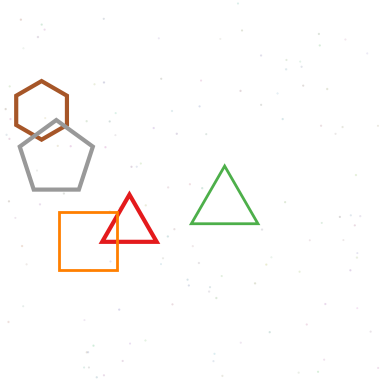[{"shape": "triangle", "thickness": 3, "radius": 0.41, "center": [0.336, 0.413]}, {"shape": "triangle", "thickness": 2, "radius": 0.5, "center": [0.584, 0.469]}, {"shape": "square", "thickness": 2, "radius": 0.38, "center": [0.229, 0.375]}, {"shape": "hexagon", "thickness": 3, "radius": 0.38, "center": [0.108, 0.713]}, {"shape": "pentagon", "thickness": 3, "radius": 0.5, "center": [0.146, 0.588]}]